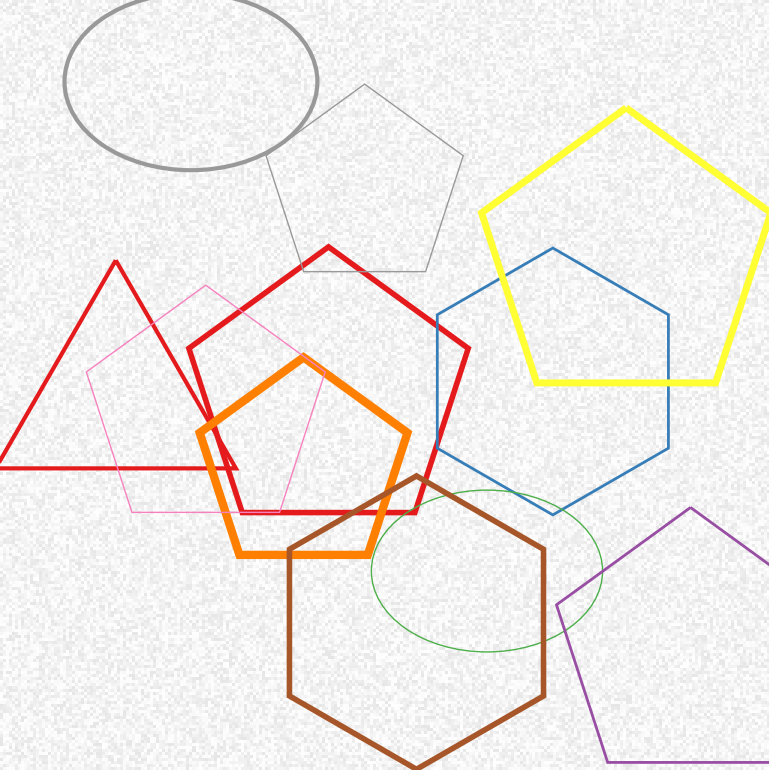[{"shape": "triangle", "thickness": 1.5, "radius": 0.9, "center": [0.15, 0.482]}, {"shape": "pentagon", "thickness": 2, "radius": 0.95, "center": [0.427, 0.489]}, {"shape": "hexagon", "thickness": 1, "radius": 0.87, "center": [0.718, 0.505]}, {"shape": "oval", "thickness": 0.5, "radius": 0.75, "center": [0.632, 0.258]}, {"shape": "pentagon", "thickness": 1, "radius": 0.92, "center": [0.897, 0.158]}, {"shape": "pentagon", "thickness": 3, "radius": 0.71, "center": [0.394, 0.394]}, {"shape": "pentagon", "thickness": 2.5, "radius": 0.99, "center": [0.813, 0.663]}, {"shape": "hexagon", "thickness": 2, "radius": 0.95, "center": [0.541, 0.191]}, {"shape": "pentagon", "thickness": 0.5, "radius": 0.82, "center": [0.267, 0.467]}, {"shape": "oval", "thickness": 1.5, "radius": 0.82, "center": [0.248, 0.894]}, {"shape": "pentagon", "thickness": 0.5, "radius": 0.67, "center": [0.474, 0.756]}]